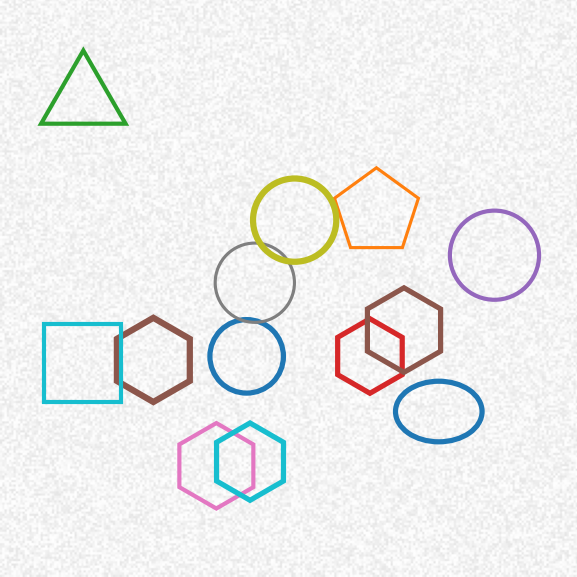[{"shape": "oval", "thickness": 2.5, "radius": 0.37, "center": [0.76, 0.287]}, {"shape": "circle", "thickness": 2.5, "radius": 0.32, "center": [0.427, 0.382]}, {"shape": "pentagon", "thickness": 1.5, "radius": 0.38, "center": [0.652, 0.632]}, {"shape": "triangle", "thickness": 2, "radius": 0.42, "center": [0.144, 0.827]}, {"shape": "hexagon", "thickness": 2.5, "radius": 0.32, "center": [0.641, 0.383]}, {"shape": "circle", "thickness": 2, "radius": 0.39, "center": [0.856, 0.557]}, {"shape": "hexagon", "thickness": 3, "radius": 0.36, "center": [0.266, 0.376]}, {"shape": "hexagon", "thickness": 2.5, "radius": 0.37, "center": [0.7, 0.428]}, {"shape": "hexagon", "thickness": 2, "radius": 0.37, "center": [0.375, 0.193]}, {"shape": "circle", "thickness": 1.5, "radius": 0.34, "center": [0.441, 0.51]}, {"shape": "circle", "thickness": 3, "radius": 0.36, "center": [0.51, 0.618]}, {"shape": "square", "thickness": 2, "radius": 0.33, "center": [0.143, 0.37]}, {"shape": "hexagon", "thickness": 2.5, "radius": 0.33, "center": [0.433, 0.2]}]